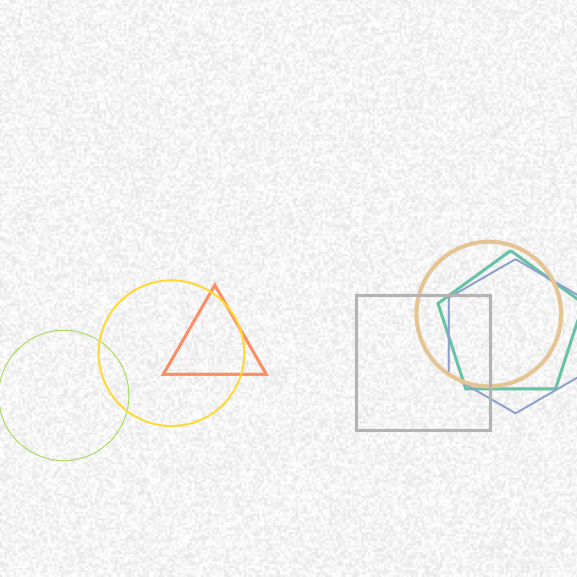[{"shape": "pentagon", "thickness": 1.5, "radius": 0.66, "center": [0.884, 0.433]}, {"shape": "triangle", "thickness": 1.5, "radius": 0.51, "center": [0.372, 0.402]}, {"shape": "hexagon", "thickness": 1, "radius": 0.67, "center": [0.893, 0.417]}, {"shape": "circle", "thickness": 0.5, "radius": 0.56, "center": [0.11, 0.314]}, {"shape": "circle", "thickness": 1, "radius": 0.63, "center": [0.297, 0.388]}, {"shape": "circle", "thickness": 2, "radius": 0.63, "center": [0.846, 0.455]}, {"shape": "square", "thickness": 1.5, "radius": 0.58, "center": [0.733, 0.371]}]